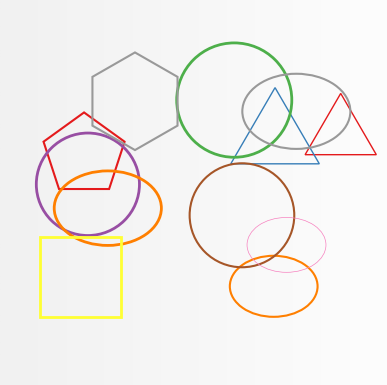[{"shape": "triangle", "thickness": 1, "radius": 0.53, "center": [0.879, 0.651]}, {"shape": "pentagon", "thickness": 1.5, "radius": 0.55, "center": [0.217, 0.598]}, {"shape": "triangle", "thickness": 1, "radius": 0.66, "center": [0.71, 0.64]}, {"shape": "circle", "thickness": 2, "radius": 0.74, "center": [0.605, 0.74]}, {"shape": "circle", "thickness": 2, "radius": 0.67, "center": [0.227, 0.521]}, {"shape": "oval", "thickness": 2, "radius": 0.69, "center": [0.278, 0.459]}, {"shape": "oval", "thickness": 1.5, "radius": 0.57, "center": [0.706, 0.256]}, {"shape": "square", "thickness": 2, "radius": 0.52, "center": [0.208, 0.28]}, {"shape": "circle", "thickness": 1.5, "radius": 0.68, "center": [0.624, 0.441]}, {"shape": "oval", "thickness": 0.5, "radius": 0.51, "center": [0.739, 0.364]}, {"shape": "oval", "thickness": 1.5, "radius": 0.7, "center": [0.765, 0.711]}, {"shape": "hexagon", "thickness": 1.5, "radius": 0.63, "center": [0.348, 0.737]}]